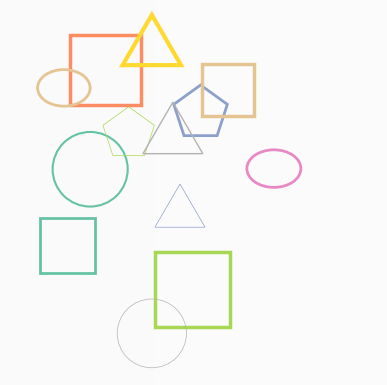[{"shape": "square", "thickness": 2, "radius": 0.36, "center": [0.174, 0.362]}, {"shape": "circle", "thickness": 1.5, "radius": 0.48, "center": [0.233, 0.56]}, {"shape": "square", "thickness": 2.5, "radius": 0.46, "center": [0.272, 0.818]}, {"shape": "pentagon", "thickness": 2, "radius": 0.36, "center": [0.518, 0.706]}, {"shape": "triangle", "thickness": 0.5, "radius": 0.37, "center": [0.464, 0.447]}, {"shape": "oval", "thickness": 2, "radius": 0.35, "center": [0.707, 0.562]}, {"shape": "pentagon", "thickness": 0.5, "radius": 0.35, "center": [0.332, 0.653]}, {"shape": "square", "thickness": 2.5, "radius": 0.49, "center": [0.498, 0.249]}, {"shape": "triangle", "thickness": 3, "radius": 0.43, "center": [0.392, 0.874]}, {"shape": "square", "thickness": 2.5, "radius": 0.34, "center": [0.589, 0.766]}, {"shape": "oval", "thickness": 2, "radius": 0.34, "center": [0.165, 0.772]}, {"shape": "triangle", "thickness": 1, "radius": 0.45, "center": [0.446, 0.645]}, {"shape": "circle", "thickness": 0.5, "radius": 0.45, "center": [0.392, 0.134]}]